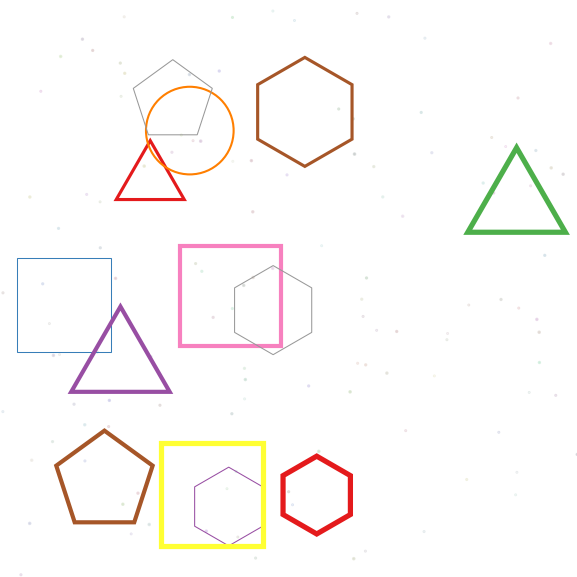[{"shape": "triangle", "thickness": 1.5, "radius": 0.34, "center": [0.26, 0.688]}, {"shape": "hexagon", "thickness": 2.5, "radius": 0.34, "center": [0.548, 0.142]}, {"shape": "square", "thickness": 0.5, "radius": 0.41, "center": [0.11, 0.47]}, {"shape": "triangle", "thickness": 2.5, "radius": 0.49, "center": [0.895, 0.646]}, {"shape": "hexagon", "thickness": 0.5, "radius": 0.34, "center": [0.396, 0.122]}, {"shape": "triangle", "thickness": 2, "radius": 0.49, "center": [0.209, 0.37]}, {"shape": "circle", "thickness": 1, "radius": 0.38, "center": [0.329, 0.773]}, {"shape": "square", "thickness": 2.5, "radius": 0.45, "center": [0.367, 0.143]}, {"shape": "pentagon", "thickness": 2, "radius": 0.44, "center": [0.181, 0.166]}, {"shape": "hexagon", "thickness": 1.5, "radius": 0.47, "center": [0.528, 0.805]}, {"shape": "square", "thickness": 2, "radius": 0.44, "center": [0.399, 0.486]}, {"shape": "pentagon", "thickness": 0.5, "radius": 0.36, "center": [0.299, 0.824]}, {"shape": "hexagon", "thickness": 0.5, "radius": 0.39, "center": [0.473, 0.462]}]